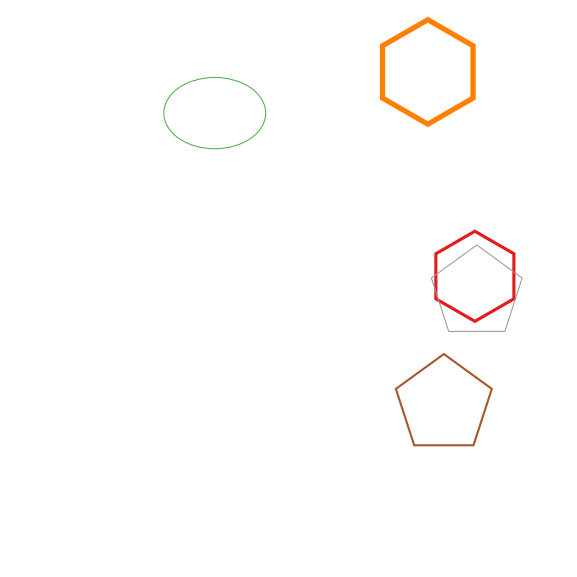[{"shape": "hexagon", "thickness": 1.5, "radius": 0.39, "center": [0.822, 0.521]}, {"shape": "oval", "thickness": 0.5, "radius": 0.44, "center": [0.372, 0.803]}, {"shape": "hexagon", "thickness": 2.5, "radius": 0.45, "center": [0.741, 0.875]}, {"shape": "pentagon", "thickness": 1, "radius": 0.44, "center": [0.769, 0.299]}, {"shape": "pentagon", "thickness": 0.5, "radius": 0.41, "center": [0.826, 0.492]}]